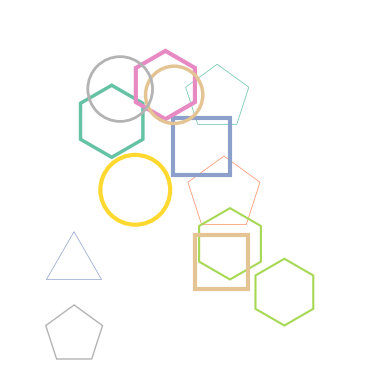[{"shape": "pentagon", "thickness": 0.5, "radius": 0.43, "center": [0.564, 0.747]}, {"shape": "hexagon", "thickness": 2.5, "radius": 0.47, "center": [0.29, 0.685]}, {"shape": "pentagon", "thickness": 0.5, "radius": 0.49, "center": [0.582, 0.496]}, {"shape": "triangle", "thickness": 0.5, "radius": 0.41, "center": [0.192, 0.315]}, {"shape": "square", "thickness": 3, "radius": 0.37, "center": [0.524, 0.62]}, {"shape": "hexagon", "thickness": 3, "radius": 0.44, "center": [0.43, 0.779]}, {"shape": "hexagon", "thickness": 1.5, "radius": 0.46, "center": [0.597, 0.367]}, {"shape": "hexagon", "thickness": 1.5, "radius": 0.43, "center": [0.739, 0.241]}, {"shape": "circle", "thickness": 3, "radius": 0.45, "center": [0.351, 0.507]}, {"shape": "square", "thickness": 3, "radius": 0.35, "center": [0.576, 0.319]}, {"shape": "circle", "thickness": 2.5, "radius": 0.37, "center": [0.452, 0.754]}, {"shape": "pentagon", "thickness": 1, "radius": 0.39, "center": [0.193, 0.13]}, {"shape": "circle", "thickness": 2, "radius": 0.42, "center": [0.312, 0.769]}]